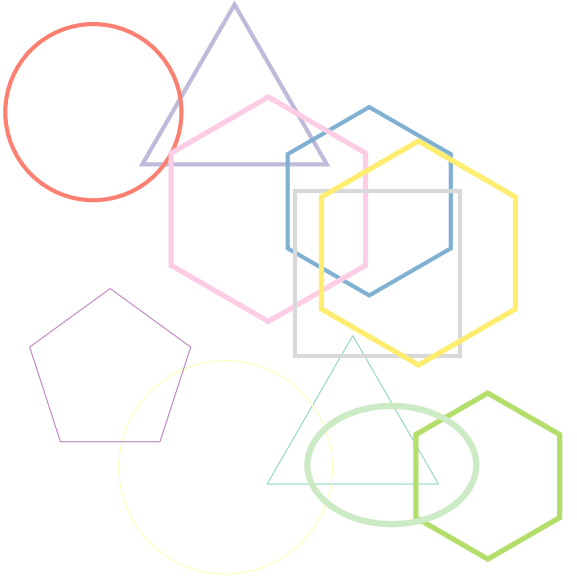[{"shape": "triangle", "thickness": 0.5, "radius": 0.86, "center": [0.611, 0.247]}, {"shape": "circle", "thickness": 0.5, "radius": 0.92, "center": [0.391, 0.19]}, {"shape": "triangle", "thickness": 2, "radius": 0.92, "center": [0.406, 0.807]}, {"shape": "circle", "thickness": 2, "radius": 0.76, "center": [0.162, 0.805]}, {"shape": "hexagon", "thickness": 2, "radius": 0.82, "center": [0.639, 0.651]}, {"shape": "hexagon", "thickness": 2.5, "radius": 0.72, "center": [0.845, 0.175]}, {"shape": "hexagon", "thickness": 2.5, "radius": 0.97, "center": [0.465, 0.637]}, {"shape": "square", "thickness": 2, "radius": 0.71, "center": [0.654, 0.525]}, {"shape": "pentagon", "thickness": 0.5, "radius": 0.73, "center": [0.191, 0.353]}, {"shape": "oval", "thickness": 3, "radius": 0.73, "center": [0.679, 0.194]}, {"shape": "hexagon", "thickness": 2.5, "radius": 0.97, "center": [0.725, 0.561]}]